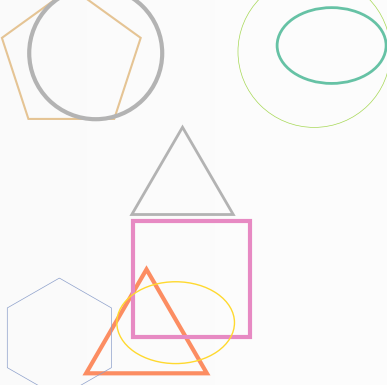[{"shape": "oval", "thickness": 2, "radius": 0.7, "center": [0.856, 0.882]}, {"shape": "triangle", "thickness": 3, "radius": 0.9, "center": [0.378, 0.12]}, {"shape": "hexagon", "thickness": 0.5, "radius": 0.78, "center": [0.153, 0.123]}, {"shape": "square", "thickness": 3, "radius": 0.75, "center": [0.495, 0.276]}, {"shape": "circle", "thickness": 0.5, "radius": 0.98, "center": [0.811, 0.866]}, {"shape": "oval", "thickness": 1, "radius": 0.76, "center": [0.453, 0.162]}, {"shape": "pentagon", "thickness": 1.5, "radius": 0.94, "center": [0.184, 0.843]}, {"shape": "triangle", "thickness": 2, "radius": 0.76, "center": [0.471, 0.518]}, {"shape": "circle", "thickness": 3, "radius": 0.86, "center": [0.247, 0.862]}]